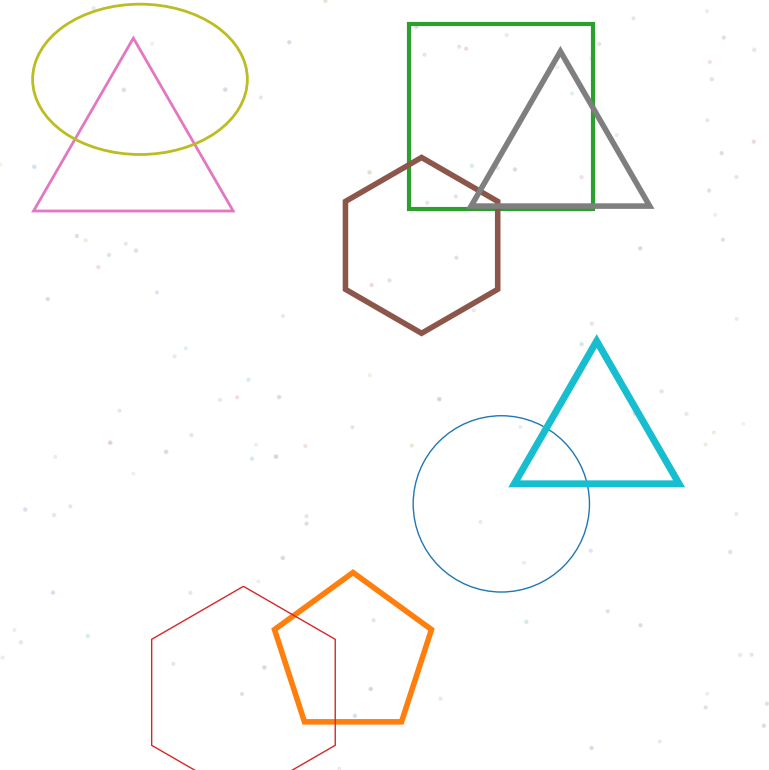[{"shape": "circle", "thickness": 0.5, "radius": 0.57, "center": [0.651, 0.346]}, {"shape": "pentagon", "thickness": 2, "radius": 0.54, "center": [0.458, 0.149]}, {"shape": "square", "thickness": 1.5, "radius": 0.6, "center": [0.651, 0.848]}, {"shape": "hexagon", "thickness": 0.5, "radius": 0.69, "center": [0.316, 0.101]}, {"shape": "hexagon", "thickness": 2, "radius": 0.57, "center": [0.548, 0.681]}, {"shape": "triangle", "thickness": 1, "radius": 0.75, "center": [0.173, 0.801]}, {"shape": "triangle", "thickness": 2, "radius": 0.67, "center": [0.728, 0.799]}, {"shape": "oval", "thickness": 1, "radius": 0.7, "center": [0.182, 0.897]}, {"shape": "triangle", "thickness": 2.5, "radius": 0.62, "center": [0.775, 0.433]}]